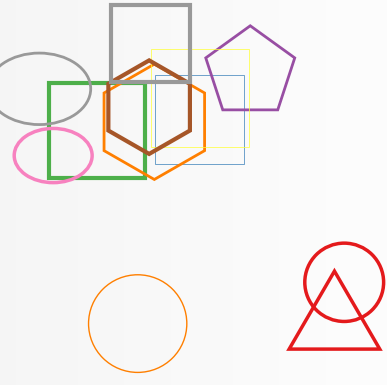[{"shape": "triangle", "thickness": 2.5, "radius": 0.67, "center": [0.863, 0.161]}, {"shape": "circle", "thickness": 2.5, "radius": 0.51, "center": [0.888, 0.267]}, {"shape": "square", "thickness": 0.5, "radius": 0.57, "center": [0.514, 0.689]}, {"shape": "square", "thickness": 3, "radius": 0.62, "center": [0.25, 0.661]}, {"shape": "pentagon", "thickness": 2, "radius": 0.6, "center": [0.646, 0.812]}, {"shape": "hexagon", "thickness": 2, "radius": 0.75, "center": [0.398, 0.684]}, {"shape": "circle", "thickness": 1, "radius": 0.63, "center": [0.355, 0.16]}, {"shape": "square", "thickness": 0.5, "radius": 0.64, "center": [0.516, 0.746]}, {"shape": "hexagon", "thickness": 3, "radius": 0.61, "center": [0.385, 0.722]}, {"shape": "oval", "thickness": 2.5, "radius": 0.5, "center": [0.137, 0.596]}, {"shape": "square", "thickness": 3, "radius": 0.51, "center": [0.388, 0.887]}, {"shape": "oval", "thickness": 2, "radius": 0.66, "center": [0.101, 0.769]}]